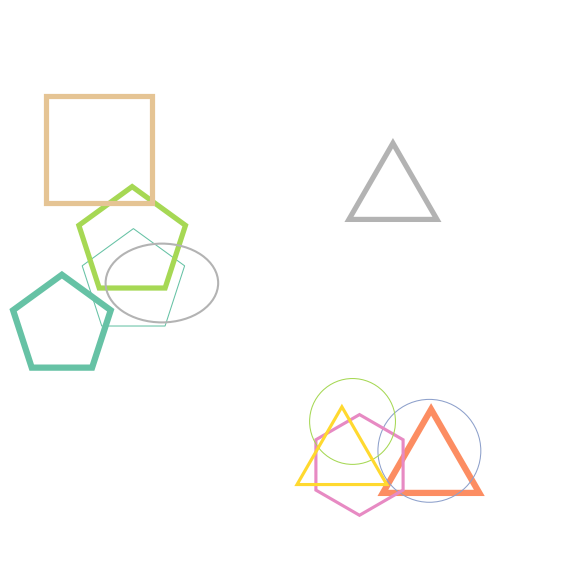[{"shape": "pentagon", "thickness": 0.5, "radius": 0.47, "center": [0.231, 0.51]}, {"shape": "pentagon", "thickness": 3, "radius": 0.44, "center": [0.107, 0.434]}, {"shape": "triangle", "thickness": 3, "radius": 0.48, "center": [0.746, 0.194]}, {"shape": "circle", "thickness": 0.5, "radius": 0.45, "center": [0.744, 0.218]}, {"shape": "hexagon", "thickness": 1.5, "radius": 0.44, "center": [0.623, 0.194]}, {"shape": "circle", "thickness": 0.5, "radius": 0.37, "center": [0.61, 0.269]}, {"shape": "pentagon", "thickness": 2.5, "radius": 0.49, "center": [0.229, 0.579]}, {"shape": "triangle", "thickness": 1.5, "radius": 0.45, "center": [0.592, 0.205]}, {"shape": "square", "thickness": 2.5, "radius": 0.46, "center": [0.172, 0.74]}, {"shape": "oval", "thickness": 1, "radius": 0.49, "center": [0.28, 0.509]}, {"shape": "triangle", "thickness": 2.5, "radius": 0.44, "center": [0.68, 0.663]}]